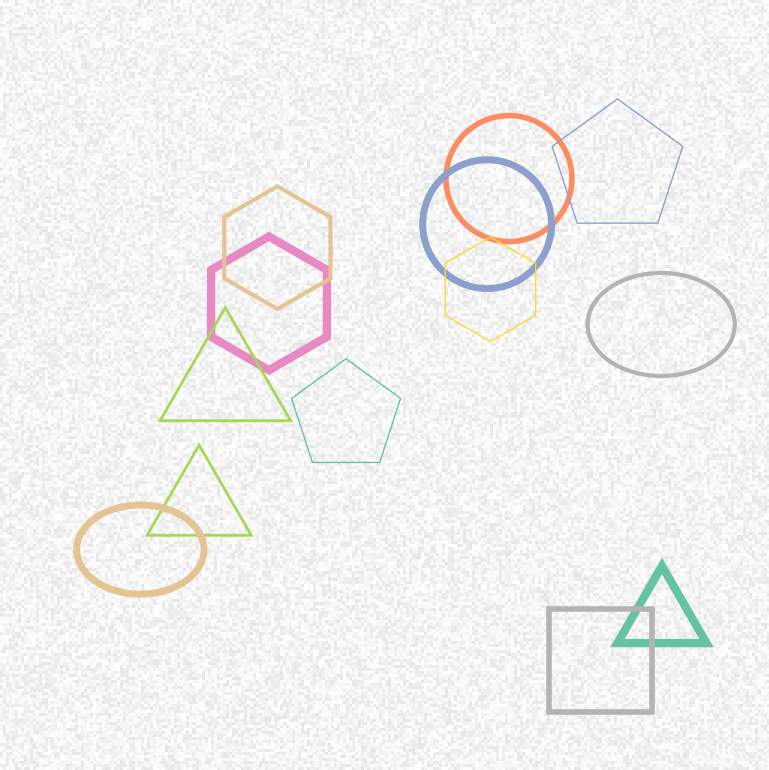[{"shape": "triangle", "thickness": 3, "radius": 0.33, "center": [0.86, 0.198]}, {"shape": "pentagon", "thickness": 0.5, "radius": 0.37, "center": [0.449, 0.46]}, {"shape": "circle", "thickness": 2, "radius": 0.41, "center": [0.661, 0.768]}, {"shape": "circle", "thickness": 2.5, "radius": 0.42, "center": [0.633, 0.709]}, {"shape": "pentagon", "thickness": 0.5, "radius": 0.45, "center": [0.802, 0.782]}, {"shape": "hexagon", "thickness": 3, "radius": 0.43, "center": [0.349, 0.606]}, {"shape": "triangle", "thickness": 1, "radius": 0.39, "center": [0.259, 0.344]}, {"shape": "triangle", "thickness": 1, "radius": 0.49, "center": [0.293, 0.503]}, {"shape": "hexagon", "thickness": 0.5, "radius": 0.34, "center": [0.637, 0.624]}, {"shape": "hexagon", "thickness": 1.5, "radius": 0.4, "center": [0.36, 0.678]}, {"shape": "oval", "thickness": 2.5, "radius": 0.41, "center": [0.182, 0.286]}, {"shape": "square", "thickness": 2, "radius": 0.33, "center": [0.779, 0.142]}, {"shape": "oval", "thickness": 1.5, "radius": 0.48, "center": [0.859, 0.579]}]